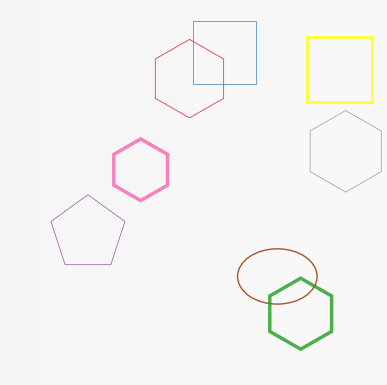[{"shape": "hexagon", "thickness": 0.5, "radius": 0.51, "center": [0.489, 0.796]}, {"shape": "square", "thickness": 0.5, "radius": 0.41, "center": [0.58, 0.864]}, {"shape": "hexagon", "thickness": 2.5, "radius": 0.46, "center": [0.776, 0.185]}, {"shape": "pentagon", "thickness": 0.5, "radius": 0.5, "center": [0.227, 0.394]}, {"shape": "square", "thickness": 2, "radius": 0.42, "center": [0.876, 0.82]}, {"shape": "oval", "thickness": 1, "radius": 0.51, "center": [0.716, 0.282]}, {"shape": "hexagon", "thickness": 2.5, "radius": 0.4, "center": [0.363, 0.559]}, {"shape": "hexagon", "thickness": 0.5, "radius": 0.53, "center": [0.892, 0.607]}]